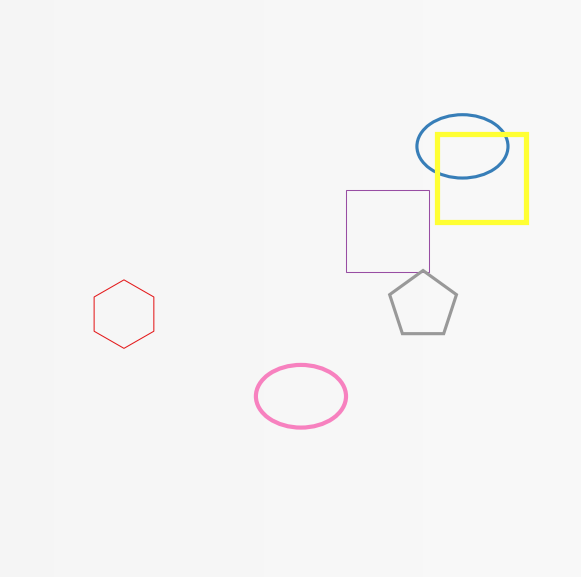[{"shape": "hexagon", "thickness": 0.5, "radius": 0.3, "center": [0.213, 0.455]}, {"shape": "oval", "thickness": 1.5, "radius": 0.39, "center": [0.796, 0.746]}, {"shape": "square", "thickness": 0.5, "radius": 0.36, "center": [0.666, 0.6]}, {"shape": "square", "thickness": 2.5, "radius": 0.38, "center": [0.829, 0.691]}, {"shape": "oval", "thickness": 2, "radius": 0.39, "center": [0.518, 0.313]}, {"shape": "pentagon", "thickness": 1.5, "radius": 0.3, "center": [0.728, 0.47]}]